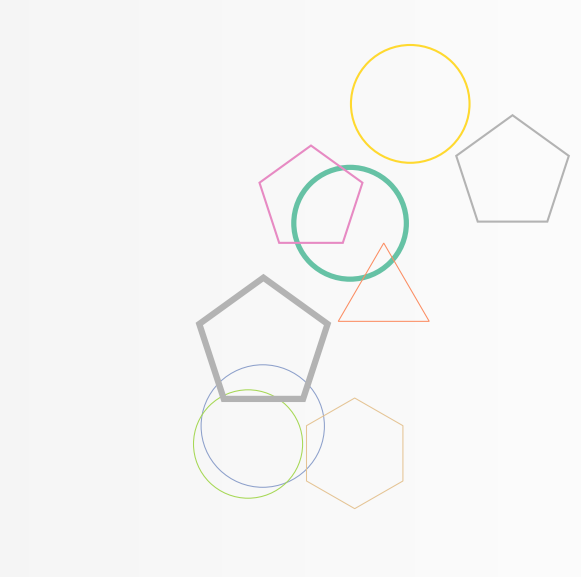[{"shape": "circle", "thickness": 2.5, "radius": 0.48, "center": [0.602, 0.613]}, {"shape": "triangle", "thickness": 0.5, "radius": 0.45, "center": [0.66, 0.488]}, {"shape": "circle", "thickness": 0.5, "radius": 0.53, "center": [0.452, 0.261]}, {"shape": "pentagon", "thickness": 1, "radius": 0.47, "center": [0.535, 0.654]}, {"shape": "circle", "thickness": 0.5, "radius": 0.47, "center": [0.427, 0.23]}, {"shape": "circle", "thickness": 1, "radius": 0.51, "center": [0.706, 0.819]}, {"shape": "hexagon", "thickness": 0.5, "radius": 0.48, "center": [0.61, 0.214]}, {"shape": "pentagon", "thickness": 1, "radius": 0.51, "center": [0.882, 0.698]}, {"shape": "pentagon", "thickness": 3, "radius": 0.58, "center": [0.453, 0.402]}]